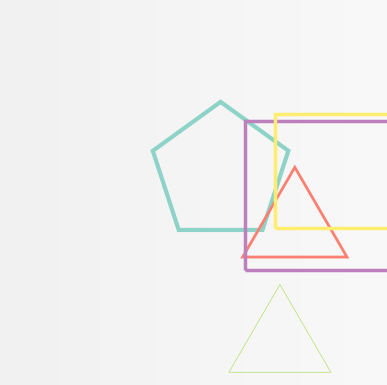[{"shape": "pentagon", "thickness": 3, "radius": 0.92, "center": [0.569, 0.551]}, {"shape": "triangle", "thickness": 2, "radius": 0.78, "center": [0.761, 0.41]}, {"shape": "triangle", "thickness": 0.5, "radius": 0.76, "center": [0.722, 0.109]}, {"shape": "square", "thickness": 2.5, "radius": 0.97, "center": [0.825, 0.492]}, {"shape": "square", "thickness": 2.5, "radius": 0.74, "center": [0.858, 0.555]}]